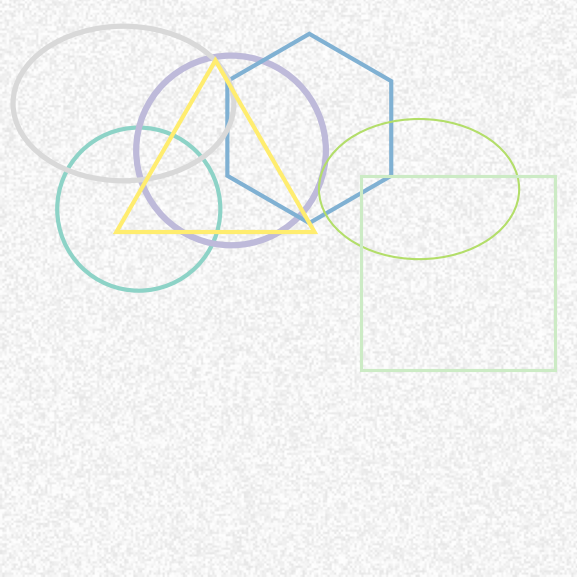[{"shape": "circle", "thickness": 2, "radius": 0.71, "center": [0.24, 0.637]}, {"shape": "circle", "thickness": 3, "radius": 0.82, "center": [0.4, 0.739]}, {"shape": "hexagon", "thickness": 2, "radius": 0.82, "center": [0.536, 0.777]}, {"shape": "oval", "thickness": 1, "radius": 0.87, "center": [0.726, 0.672]}, {"shape": "oval", "thickness": 2.5, "radius": 0.96, "center": [0.214, 0.82]}, {"shape": "square", "thickness": 1.5, "radius": 0.84, "center": [0.793, 0.526]}, {"shape": "triangle", "thickness": 2, "radius": 0.99, "center": [0.373, 0.696]}]